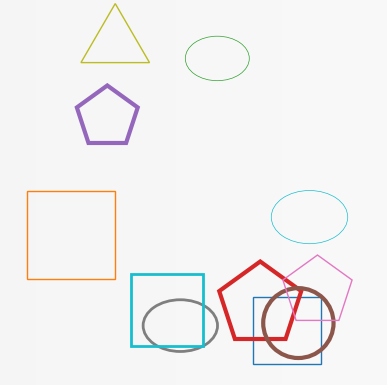[{"shape": "square", "thickness": 1, "radius": 0.44, "center": [0.74, 0.142]}, {"shape": "square", "thickness": 1, "radius": 0.57, "center": [0.183, 0.39]}, {"shape": "oval", "thickness": 0.5, "radius": 0.41, "center": [0.561, 0.848]}, {"shape": "pentagon", "thickness": 3, "radius": 0.56, "center": [0.672, 0.209]}, {"shape": "pentagon", "thickness": 3, "radius": 0.41, "center": [0.277, 0.695]}, {"shape": "circle", "thickness": 3, "radius": 0.45, "center": [0.77, 0.161]}, {"shape": "pentagon", "thickness": 1, "radius": 0.47, "center": [0.819, 0.244]}, {"shape": "oval", "thickness": 2, "radius": 0.48, "center": [0.465, 0.154]}, {"shape": "triangle", "thickness": 1, "radius": 0.51, "center": [0.297, 0.888]}, {"shape": "oval", "thickness": 0.5, "radius": 0.49, "center": [0.799, 0.436]}, {"shape": "square", "thickness": 2, "radius": 0.46, "center": [0.43, 0.195]}]